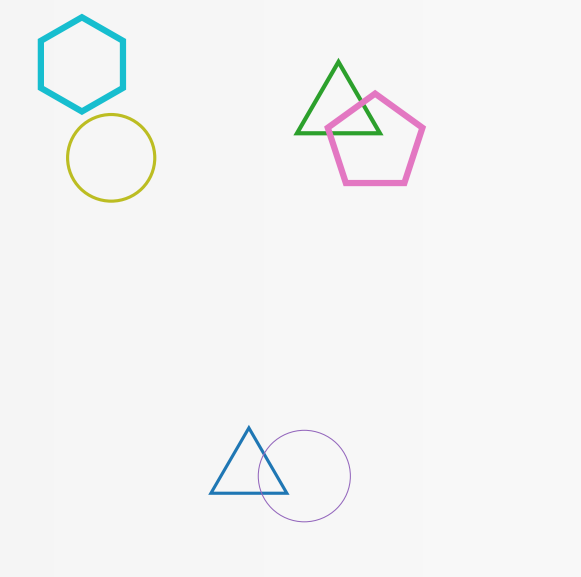[{"shape": "triangle", "thickness": 1.5, "radius": 0.38, "center": [0.428, 0.183]}, {"shape": "triangle", "thickness": 2, "radius": 0.41, "center": [0.582, 0.81]}, {"shape": "circle", "thickness": 0.5, "radius": 0.4, "center": [0.524, 0.175]}, {"shape": "pentagon", "thickness": 3, "radius": 0.43, "center": [0.645, 0.751]}, {"shape": "circle", "thickness": 1.5, "radius": 0.38, "center": [0.191, 0.726]}, {"shape": "hexagon", "thickness": 3, "radius": 0.41, "center": [0.141, 0.888]}]